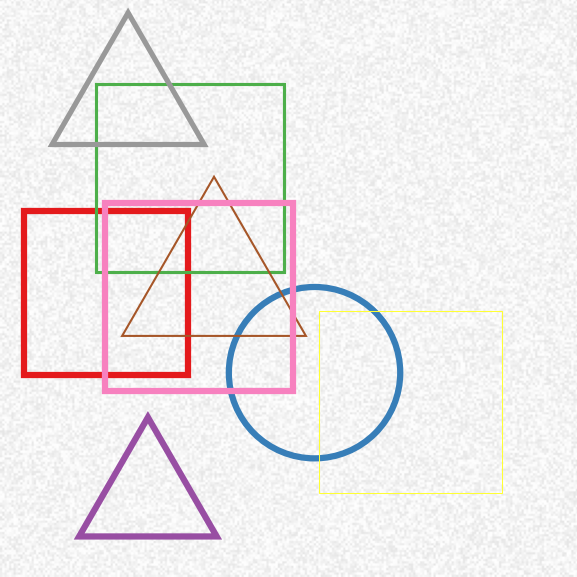[{"shape": "square", "thickness": 3, "radius": 0.71, "center": [0.183, 0.492]}, {"shape": "circle", "thickness": 3, "radius": 0.74, "center": [0.545, 0.354]}, {"shape": "square", "thickness": 1.5, "radius": 0.81, "center": [0.329, 0.691]}, {"shape": "triangle", "thickness": 3, "radius": 0.69, "center": [0.256, 0.139]}, {"shape": "square", "thickness": 0.5, "radius": 0.79, "center": [0.711, 0.303]}, {"shape": "triangle", "thickness": 1, "radius": 0.92, "center": [0.371, 0.509]}, {"shape": "square", "thickness": 3, "radius": 0.81, "center": [0.344, 0.485]}, {"shape": "triangle", "thickness": 2.5, "radius": 0.76, "center": [0.222, 0.825]}]